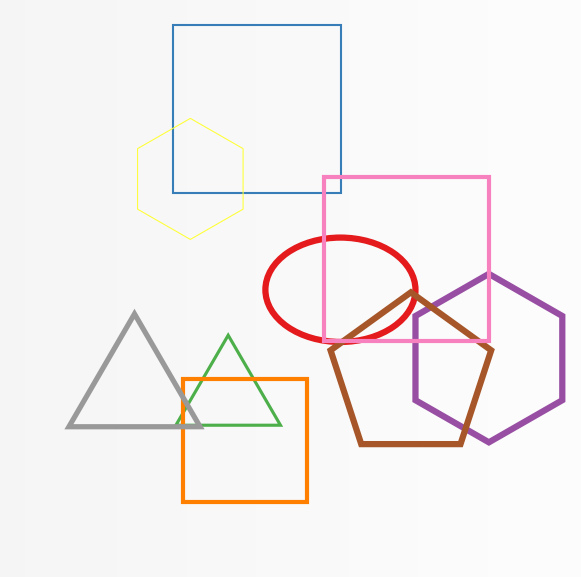[{"shape": "oval", "thickness": 3, "radius": 0.65, "center": [0.586, 0.497]}, {"shape": "square", "thickness": 1, "radius": 0.73, "center": [0.442, 0.81]}, {"shape": "triangle", "thickness": 1.5, "radius": 0.52, "center": [0.393, 0.315]}, {"shape": "hexagon", "thickness": 3, "radius": 0.73, "center": [0.841, 0.379]}, {"shape": "square", "thickness": 2, "radius": 0.53, "center": [0.421, 0.236]}, {"shape": "hexagon", "thickness": 0.5, "radius": 0.52, "center": [0.327, 0.689]}, {"shape": "pentagon", "thickness": 3, "radius": 0.73, "center": [0.707, 0.348]}, {"shape": "square", "thickness": 2, "radius": 0.71, "center": [0.7, 0.551]}, {"shape": "triangle", "thickness": 2.5, "radius": 0.65, "center": [0.231, 0.325]}]